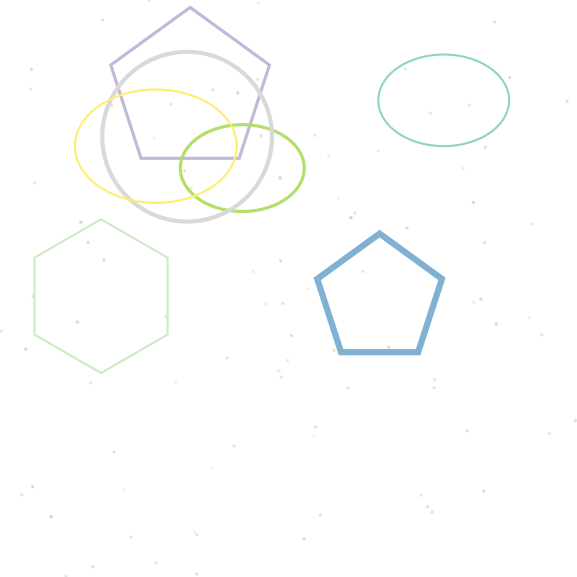[{"shape": "oval", "thickness": 1, "radius": 0.57, "center": [0.768, 0.825]}, {"shape": "pentagon", "thickness": 1.5, "radius": 0.72, "center": [0.329, 0.842]}, {"shape": "pentagon", "thickness": 3, "radius": 0.57, "center": [0.657, 0.481]}, {"shape": "oval", "thickness": 1.5, "radius": 0.54, "center": [0.42, 0.708]}, {"shape": "circle", "thickness": 2, "radius": 0.73, "center": [0.324, 0.762]}, {"shape": "hexagon", "thickness": 1, "radius": 0.67, "center": [0.175, 0.486]}, {"shape": "oval", "thickness": 1, "radius": 0.7, "center": [0.27, 0.746]}]